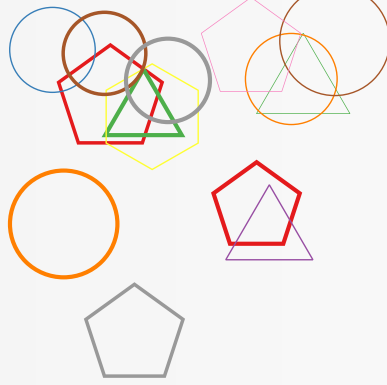[{"shape": "pentagon", "thickness": 2.5, "radius": 0.7, "center": [0.285, 0.743]}, {"shape": "pentagon", "thickness": 3, "radius": 0.59, "center": [0.662, 0.462]}, {"shape": "circle", "thickness": 1, "radius": 0.55, "center": [0.135, 0.87]}, {"shape": "triangle", "thickness": 3, "radius": 0.57, "center": [0.37, 0.706]}, {"shape": "triangle", "thickness": 0.5, "radius": 0.7, "center": [0.783, 0.774]}, {"shape": "triangle", "thickness": 1, "radius": 0.65, "center": [0.695, 0.39]}, {"shape": "circle", "thickness": 1, "radius": 0.59, "center": [0.752, 0.795]}, {"shape": "circle", "thickness": 3, "radius": 0.69, "center": [0.164, 0.418]}, {"shape": "hexagon", "thickness": 1, "radius": 0.69, "center": [0.393, 0.697]}, {"shape": "circle", "thickness": 2.5, "radius": 0.53, "center": [0.27, 0.861]}, {"shape": "circle", "thickness": 1, "radius": 0.71, "center": [0.864, 0.894]}, {"shape": "pentagon", "thickness": 0.5, "radius": 0.68, "center": [0.648, 0.872]}, {"shape": "circle", "thickness": 3, "radius": 0.54, "center": [0.434, 0.791]}, {"shape": "pentagon", "thickness": 2.5, "radius": 0.66, "center": [0.347, 0.13]}]